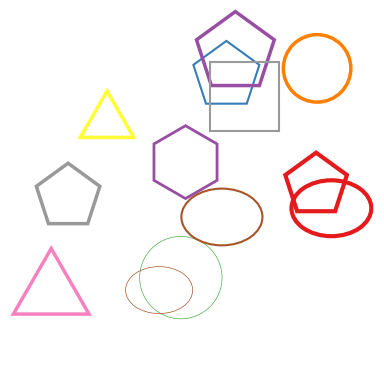[{"shape": "pentagon", "thickness": 3, "radius": 0.42, "center": [0.821, 0.519]}, {"shape": "oval", "thickness": 3, "radius": 0.52, "center": [0.861, 0.459]}, {"shape": "pentagon", "thickness": 1.5, "radius": 0.45, "center": [0.588, 0.804]}, {"shape": "circle", "thickness": 0.5, "radius": 0.54, "center": [0.47, 0.279]}, {"shape": "hexagon", "thickness": 2, "radius": 0.47, "center": [0.482, 0.579]}, {"shape": "pentagon", "thickness": 2.5, "radius": 0.53, "center": [0.611, 0.864]}, {"shape": "circle", "thickness": 2.5, "radius": 0.44, "center": [0.824, 0.822]}, {"shape": "triangle", "thickness": 2.5, "radius": 0.4, "center": [0.278, 0.683]}, {"shape": "oval", "thickness": 0.5, "radius": 0.44, "center": [0.413, 0.246]}, {"shape": "oval", "thickness": 1.5, "radius": 0.53, "center": [0.576, 0.436]}, {"shape": "triangle", "thickness": 2.5, "radius": 0.57, "center": [0.133, 0.241]}, {"shape": "square", "thickness": 1.5, "radius": 0.45, "center": [0.635, 0.749]}, {"shape": "pentagon", "thickness": 2.5, "radius": 0.43, "center": [0.177, 0.489]}]